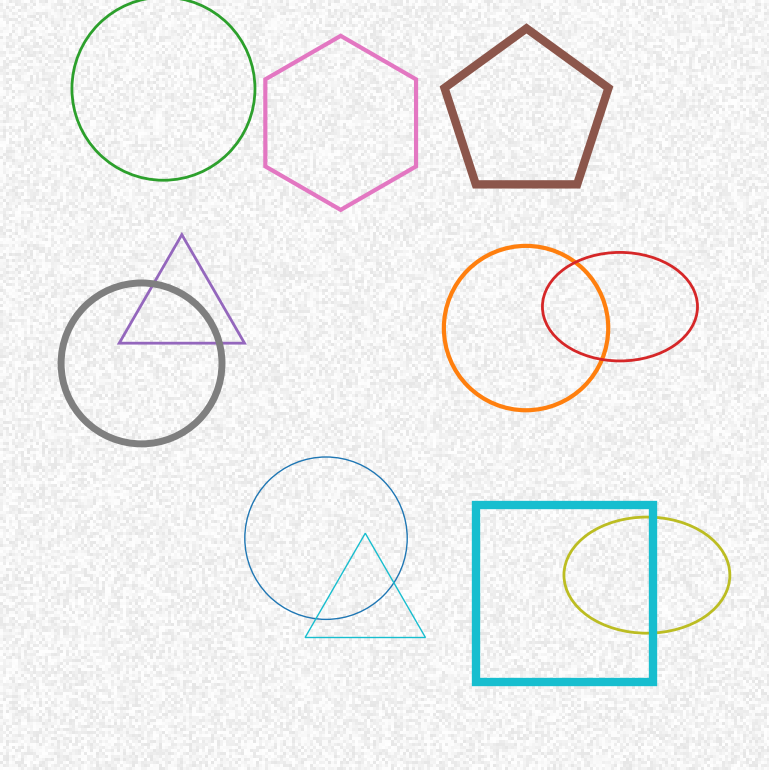[{"shape": "circle", "thickness": 0.5, "radius": 0.53, "center": [0.423, 0.301]}, {"shape": "circle", "thickness": 1.5, "radius": 0.53, "center": [0.683, 0.574]}, {"shape": "circle", "thickness": 1, "radius": 0.59, "center": [0.212, 0.885]}, {"shape": "oval", "thickness": 1, "radius": 0.5, "center": [0.805, 0.602]}, {"shape": "triangle", "thickness": 1, "radius": 0.47, "center": [0.236, 0.601]}, {"shape": "pentagon", "thickness": 3, "radius": 0.56, "center": [0.684, 0.851]}, {"shape": "hexagon", "thickness": 1.5, "radius": 0.57, "center": [0.442, 0.84]}, {"shape": "circle", "thickness": 2.5, "radius": 0.52, "center": [0.184, 0.528]}, {"shape": "oval", "thickness": 1, "radius": 0.54, "center": [0.84, 0.253]}, {"shape": "square", "thickness": 3, "radius": 0.57, "center": [0.733, 0.229]}, {"shape": "triangle", "thickness": 0.5, "radius": 0.45, "center": [0.474, 0.217]}]